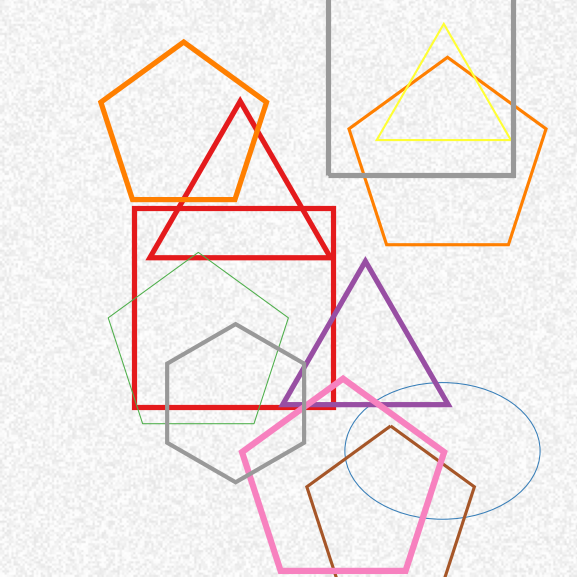[{"shape": "square", "thickness": 2.5, "radius": 0.86, "center": [0.404, 0.467]}, {"shape": "triangle", "thickness": 2.5, "radius": 0.9, "center": [0.416, 0.643]}, {"shape": "oval", "thickness": 0.5, "radius": 0.85, "center": [0.766, 0.218]}, {"shape": "pentagon", "thickness": 0.5, "radius": 0.82, "center": [0.343, 0.398]}, {"shape": "triangle", "thickness": 2.5, "radius": 0.83, "center": [0.633, 0.381]}, {"shape": "pentagon", "thickness": 1.5, "radius": 0.9, "center": [0.775, 0.721]}, {"shape": "pentagon", "thickness": 2.5, "radius": 0.75, "center": [0.318, 0.776]}, {"shape": "triangle", "thickness": 1, "radius": 0.67, "center": [0.768, 0.824]}, {"shape": "pentagon", "thickness": 1.5, "radius": 0.76, "center": [0.676, 0.109]}, {"shape": "pentagon", "thickness": 3, "radius": 0.92, "center": [0.594, 0.159]}, {"shape": "hexagon", "thickness": 2, "radius": 0.68, "center": [0.408, 0.301]}, {"shape": "square", "thickness": 2.5, "radius": 0.8, "center": [0.728, 0.856]}]